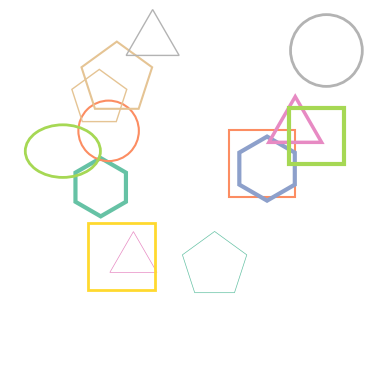[{"shape": "pentagon", "thickness": 0.5, "radius": 0.44, "center": [0.557, 0.311]}, {"shape": "hexagon", "thickness": 3, "radius": 0.38, "center": [0.262, 0.514]}, {"shape": "circle", "thickness": 1.5, "radius": 0.39, "center": [0.282, 0.66]}, {"shape": "square", "thickness": 1.5, "radius": 0.43, "center": [0.681, 0.576]}, {"shape": "hexagon", "thickness": 3, "radius": 0.42, "center": [0.694, 0.562]}, {"shape": "triangle", "thickness": 0.5, "radius": 0.35, "center": [0.347, 0.328]}, {"shape": "triangle", "thickness": 2.5, "radius": 0.4, "center": [0.767, 0.67]}, {"shape": "oval", "thickness": 2, "radius": 0.49, "center": [0.163, 0.607]}, {"shape": "square", "thickness": 3, "radius": 0.36, "center": [0.821, 0.647]}, {"shape": "square", "thickness": 2, "radius": 0.43, "center": [0.316, 0.333]}, {"shape": "pentagon", "thickness": 1.5, "radius": 0.48, "center": [0.303, 0.795]}, {"shape": "pentagon", "thickness": 1, "radius": 0.37, "center": [0.258, 0.745]}, {"shape": "circle", "thickness": 2, "radius": 0.47, "center": [0.848, 0.869]}, {"shape": "triangle", "thickness": 1, "radius": 0.4, "center": [0.397, 0.896]}]